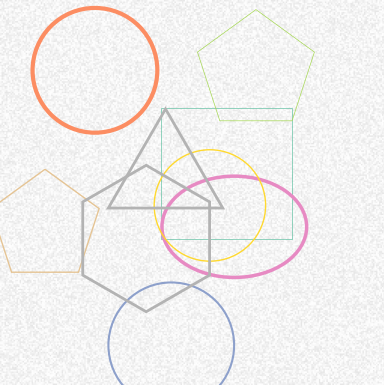[{"shape": "square", "thickness": 0.5, "radius": 0.85, "center": [0.589, 0.549]}, {"shape": "circle", "thickness": 3, "radius": 0.81, "center": [0.247, 0.817]}, {"shape": "circle", "thickness": 1.5, "radius": 0.82, "center": [0.445, 0.103]}, {"shape": "oval", "thickness": 2.5, "radius": 0.94, "center": [0.609, 0.411]}, {"shape": "pentagon", "thickness": 0.5, "radius": 0.8, "center": [0.665, 0.815]}, {"shape": "circle", "thickness": 1, "radius": 0.72, "center": [0.545, 0.466]}, {"shape": "pentagon", "thickness": 1, "radius": 0.74, "center": [0.117, 0.413]}, {"shape": "hexagon", "thickness": 2, "radius": 0.95, "center": [0.38, 0.38]}, {"shape": "triangle", "thickness": 2, "radius": 0.86, "center": [0.43, 0.545]}]